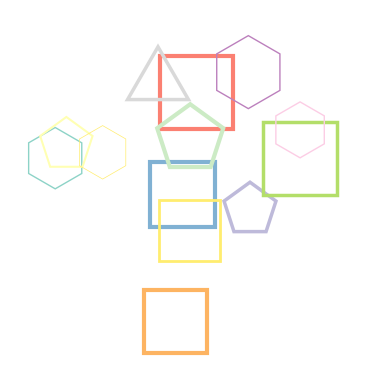[{"shape": "hexagon", "thickness": 1, "radius": 0.4, "center": [0.143, 0.589]}, {"shape": "pentagon", "thickness": 1.5, "radius": 0.36, "center": [0.172, 0.625]}, {"shape": "pentagon", "thickness": 2.5, "radius": 0.35, "center": [0.649, 0.456]}, {"shape": "square", "thickness": 3, "radius": 0.48, "center": [0.511, 0.76]}, {"shape": "square", "thickness": 3, "radius": 0.42, "center": [0.474, 0.494]}, {"shape": "square", "thickness": 3, "radius": 0.41, "center": [0.457, 0.165]}, {"shape": "square", "thickness": 2.5, "radius": 0.48, "center": [0.78, 0.588]}, {"shape": "hexagon", "thickness": 1, "radius": 0.36, "center": [0.779, 0.663]}, {"shape": "triangle", "thickness": 2.5, "radius": 0.46, "center": [0.41, 0.787]}, {"shape": "hexagon", "thickness": 1, "radius": 0.47, "center": [0.645, 0.813]}, {"shape": "pentagon", "thickness": 3, "radius": 0.45, "center": [0.494, 0.639]}, {"shape": "hexagon", "thickness": 0.5, "radius": 0.35, "center": [0.267, 0.604]}, {"shape": "square", "thickness": 2, "radius": 0.4, "center": [0.493, 0.402]}]